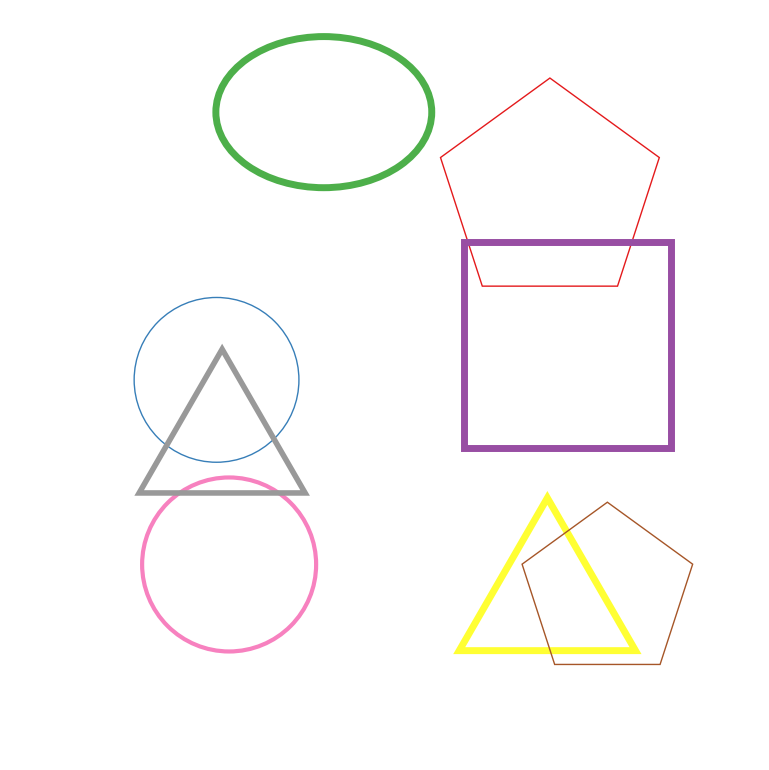[{"shape": "pentagon", "thickness": 0.5, "radius": 0.75, "center": [0.714, 0.749]}, {"shape": "circle", "thickness": 0.5, "radius": 0.53, "center": [0.281, 0.507]}, {"shape": "oval", "thickness": 2.5, "radius": 0.7, "center": [0.421, 0.854]}, {"shape": "square", "thickness": 2.5, "radius": 0.67, "center": [0.737, 0.552]}, {"shape": "triangle", "thickness": 2.5, "radius": 0.66, "center": [0.711, 0.221]}, {"shape": "pentagon", "thickness": 0.5, "radius": 0.58, "center": [0.789, 0.231]}, {"shape": "circle", "thickness": 1.5, "radius": 0.56, "center": [0.298, 0.267]}, {"shape": "triangle", "thickness": 2, "radius": 0.62, "center": [0.288, 0.422]}]